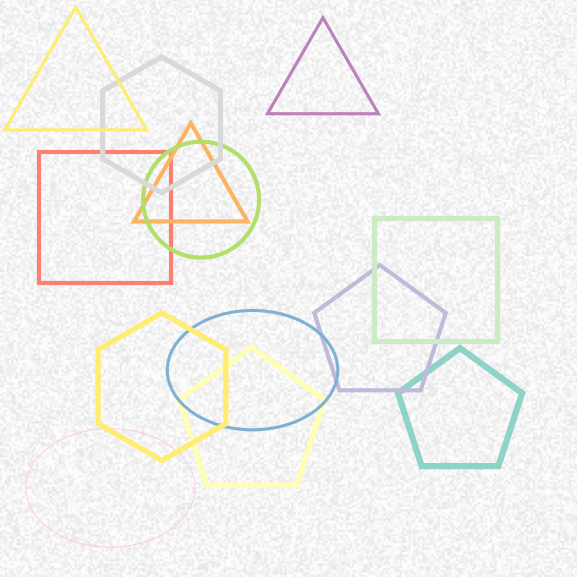[{"shape": "pentagon", "thickness": 3, "radius": 0.56, "center": [0.797, 0.283]}, {"shape": "pentagon", "thickness": 2.5, "radius": 0.66, "center": [0.436, 0.266]}, {"shape": "pentagon", "thickness": 2, "radius": 0.6, "center": [0.658, 0.42]}, {"shape": "square", "thickness": 2, "radius": 0.57, "center": [0.182, 0.622]}, {"shape": "oval", "thickness": 1.5, "radius": 0.74, "center": [0.437, 0.358]}, {"shape": "triangle", "thickness": 2, "radius": 0.57, "center": [0.33, 0.672]}, {"shape": "circle", "thickness": 2, "radius": 0.5, "center": [0.348, 0.653]}, {"shape": "oval", "thickness": 0.5, "radius": 0.73, "center": [0.191, 0.154]}, {"shape": "hexagon", "thickness": 2.5, "radius": 0.59, "center": [0.28, 0.783]}, {"shape": "triangle", "thickness": 1.5, "radius": 0.55, "center": [0.559, 0.858]}, {"shape": "square", "thickness": 2.5, "radius": 0.53, "center": [0.754, 0.516]}, {"shape": "hexagon", "thickness": 2.5, "radius": 0.64, "center": [0.28, 0.33]}, {"shape": "triangle", "thickness": 1.5, "radius": 0.71, "center": [0.131, 0.845]}]